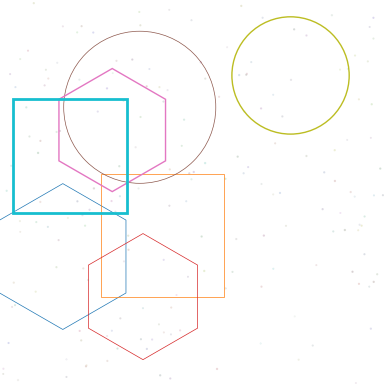[{"shape": "hexagon", "thickness": 0.5, "radius": 0.95, "center": [0.163, 0.334]}, {"shape": "square", "thickness": 0.5, "radius": 0.8, "center": [0.421, 0.387]}, {"shape": "hexagon", "thickness": 0.5, "radius": 0.82, "center": [0.371, 0.23]}, {"shape": "circle", "thickness": 0.5, "radius": 0.99, "center": [0.363, 0.721]}, {"shape": "hexagon", "thickness": 1, "radius": 0.8, "center": [0.292, 0.662]}, {"shape": "circle", "thickness": 1, "radius": 0.76, "center": [0.755, 0.804]}, {"shape": "square", "thickness": 2, "radius": 0.74, "center": [0.181, 0.594]}]